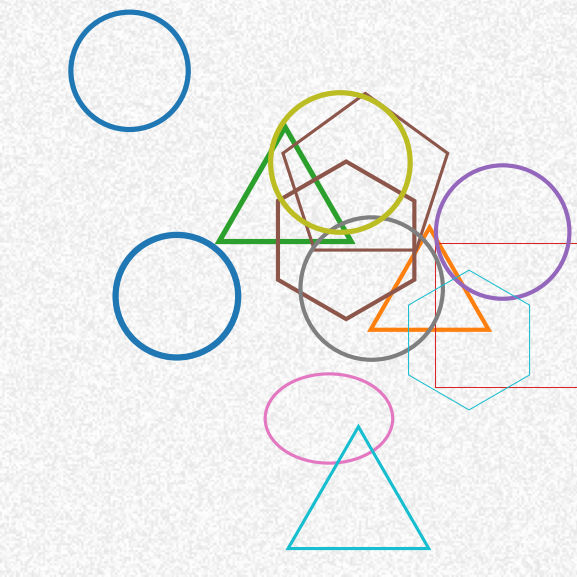[{"shape": "circle", "thickness": 3, "radius": 0.53, "center": [0.306, 0.486]}, {"shape": "circle", "thickness": 2.5, "radius": 0.51, "center": [0.224, 0.876]}, {"shape": "triangle", "thickness": 2, "radius": 0.59, "center": [0.744, 0.487]}, {"shape": "triangle", "thickness": 2.5, "radius": 0.66, "center": [0.494, 0.647]}, {"shape": "square", "thickness": 0.5, "radius": 0.62, "center": [0.878, 0.453]}, {"shape": "circle", "thickness": 2, "radius": 0.58, "center": [0.87, 0.597]}, {"shape": "hexagon", "thickness": 2, "radius": 0.68, "center": [0.599, 0.583]}, {"shape": "pentagon", "thickness": 1.5, "radius": 0.75, "center": [0.633, 0.687]}, {"shape": "oval", "thickness": 1.5, "radius": 0.55, "center": [0.57, 0.274]}, {"shape": "circle", "thickness": 2, "radius": 0.62, "center": [0.644, 0.499]}, {"shape": "circle", "thickness": 2.5, "radius": 0.6, "center": [0.589, 0.718]}, {"shape": "triangle", "thickness": 1.5, "radius": 0.7, "center": [0.621, 0.12]}, {"shape": "hexagon", "thickness": 0.5, "radius": 0.6, "center": [0.812, 0.41]}]